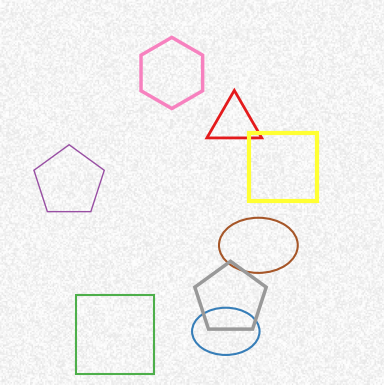[{"shape": "triangle", "thickness": 2, "radius": 0.41, "center": [0.609, 0.683]}, {"shape": "oval", "thickness": 1.5, "radius": 0.44, "center": [0.587, 0.139]}, {"shape": "square", "thickness": 1.5, "radius": 0.51, "center": [0.299, 0.131]}, {"shape": "pentagon", "thickness": 1, "radius": 0.48, "center": [0.179, 0.528]}, {"shape": "square", "thickness": 3, "radius": 0.44, "center": [0.736, 0.567]}, {"shape": "oval", "thickness": 1.5, "radius": 0.51, "center": [0.671, 0.363]}, {"shape": "hexagon", "thickness": 2.5, "radius": 0.46, "center": [0.446, 0.81]}, {"shape": "pentagon", "thickness": 2.5, "radius": 0.49, "center": [0.599, 0.224]}]